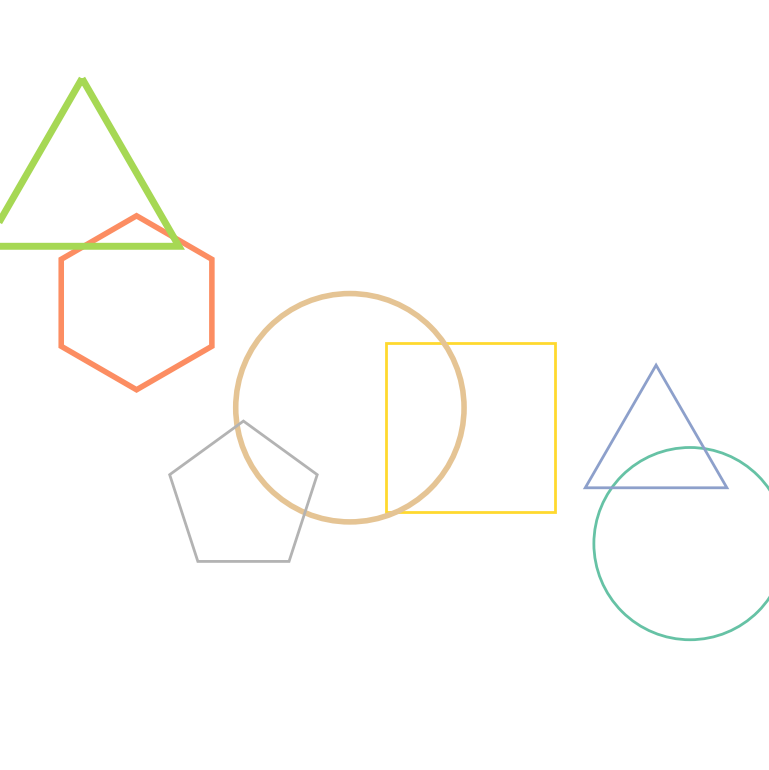[{"shape": "circle", "thickness": 1, "radius": 0.62, "center": [0.896, 0.294]}, {"shape": "hexagon", "thickness": 2, "radius": 0.56, "center": [0.177, 0.607]}, {"shape": "triangle", "thickness": 1, "radius": 0.53, "center": [0.852, 0.42]}, {"shape": "triangle", "thickness": 2.5, "radius": 0.73, "center": [0.107, 0.753]}, {"shape": "square", "thickness": 1, "radius": 0.55, "center": [0.611, 0.445]}, {"shape": "circle", "thickness": 2, "radius": 0.74, "center": [0.454, 0.47]}, {"shape": "pentagon", "thickness": 1, "radius": 0.5, "center": [0.316, 0.352]}]